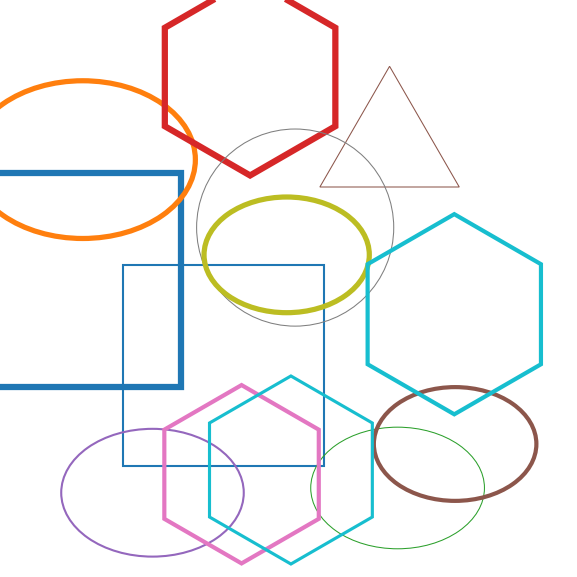[{"shape": "square", "thickness": 1, "radius": 0.87, "center": [0.387, 0.366]}, {"shape": "square", "thickness": 3, "radius": 0.93, "center": [0.128, 0.515]}, {"shape": "oval", "thickness": 2.5, "radius": 0.98, "center": [0.143, 0.723]}, {"shape": "oval", "thickness": 0.5, "radius": 0.75, "center": [0.688, 0.154]}, {"shape": "hexagon", "thickness": 3, "radius": 0.85, "center": [0.433, 0.866]}, {"shape": "oval", "thickness": 1, "radius": 0.79, "center": [0.264, 0.146]}, {"shape": "oval", "thickness": 2, "radius": 0.7, "center": [0.788, 0.23]}, {"shape": "triangle", "thickness": 0.5, "radius": 0.7, "center": [0.675, 0.745]}, {"shape": "hexagon", "thickness": 2, "radius": 0.77, "center": [0.418, 0.178]}, {"shape": "circle", "thickness": 0.5, "radius": 0.85, "center": [0.511, 0.605]}, {"shape": "oval", "thickness": 2.5, "radius": 0.72, "center": [0.496, 0.558]}, {"shape": "hexagon", "thickness": 2, "radius": 0.87, "center": [0.787, 0.455]}, {"shape": "hexagon", "thickness": 1.5, "radius": 0.81, "center": [0.504, 0.185]}]